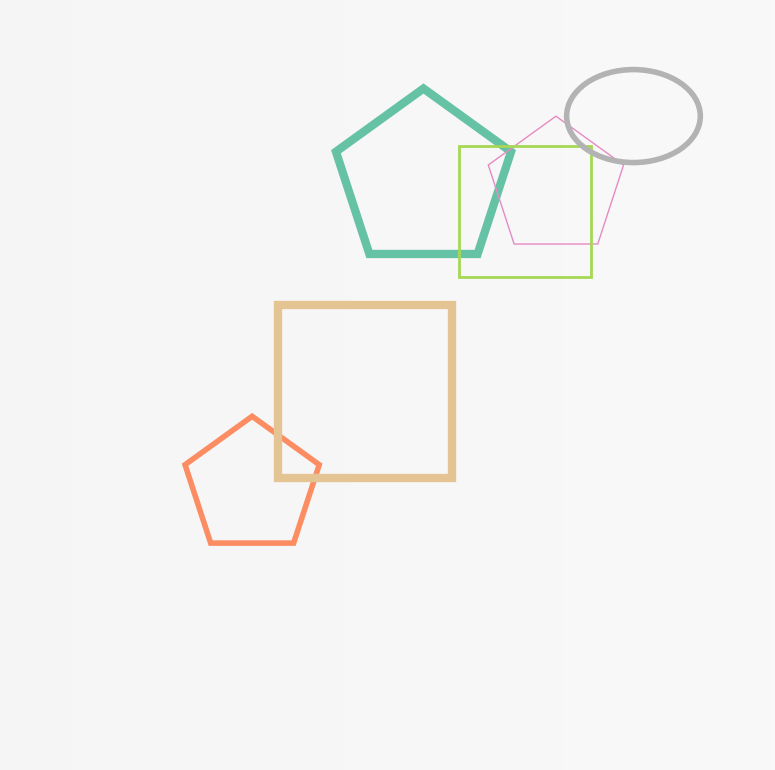[{"shape": "pentagon", "thickness": 3, "radius": 0.59, "center": [0.546, 0.766]}, {"shape": "pentagon", "thickness": 2, "radius": 0.46, "center": [0.325, 0.368]}, {"shape": "pentagon", "thickness": 0.5, "radius": 0.46, "center": [0.717, 0.757]}, {"shape": "square", "thickness": 1, "radius": 0.42, "center": [0.677, 0.726]}, {"shape": "square", "thickness": 3, "radius": 0.56, "center": [0.47, 0.492]}, {"shape": "oval", "thickness": 2, "radius": 0.43, "center": [0.817, 0.849]}]